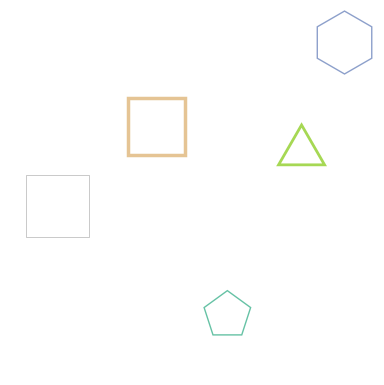[{"shape": "pentagon", "thickness": 1, "radius": 0.32, "center": [0.591, 0.182]}, {"shape": "hexagon", "thickness": 1, "radius": 0.41, "center": [0.895, 0.89]}, {"shape": "triangle", "thickness": 2, "radius": 0.34, "center": [0.783, 0.606]}, {"shape": "square", "thickness": 2.5, "radius": 0.36, "center": [0.406, 0.671]}, {"shape": "square", "thickness": 0.5, "radius": 0.41, "center": [0.149, 0.464]}]